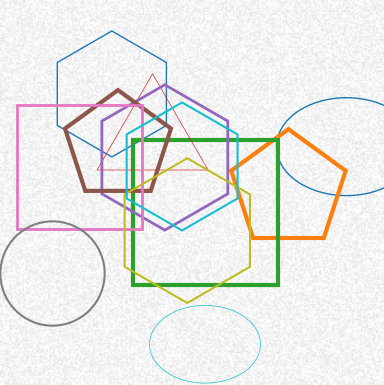[{"shape": "oval", "thickness": 1, "radius": 0.91, "center": [0.9, 0.619]}, {"shape": "hexagon", "thickness": 1, "radius": 0.82, "center": [0.291, 0.756]}, {"shape": "pentagon", "thickness": 3, "radius": 0.78, "center": [0.749, 0.508]}, {"shape": "square", "thickness": 3, "radius": 0.94, "center": [0.533, 0.448]}, {"shape": "triangle", "thickness": 0.5, "radius": 0.83, "center": [0.396, 0.642]}, {"shape": "hexagon", "thickness": 2, "radius": 0.94, "center": [0.428, 0.591]}, {"shape": "pentagon", "thickness": 3, "radius": 0.72, "center": [0.306, 0.621]}, {"shape": "square", "thickness": 2, "radius": 0.81, "center": [0.207, 0.565]}, {"shape": "circle", "thickness": 1.5, "radius": 0.68, "center": [0.136, 0.29]}, {"shape": "hexagon", "thickness": 1.5, "radius": 0.94, "center": [0.486, 0.401]}, {"shape": "oval", "thickness": 0.5, "radius": 0.72, "center": [0.533, 0.106]}, {"shape": "hexagon", "thickness": 1.5, "radius": 0.83, "center": [0.473, 0.568]}]